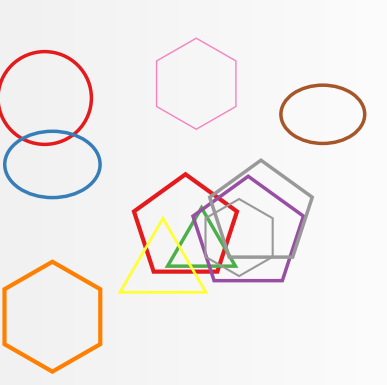[{"shape": "pentagon", "thickness": 3, "radius": 0.7, "center": [0.479, 0.408]}, {"shape": "circle", "thickness": 2.5, "radius": 0.6, "center": [0.115, 0.745]}, {"shape": "oval", "thickness": 2.5, "radius": 0.62, "center": [0.135, 0.573]}, {"shape": "triangle", "thickness": 2.5, "radius": 0.51, "center": [0.52, 0.359]}, {"shape": "pentagon", "thickness": 2.5, "radius": 0.75, "center": [0.641, 0.392]}, {"shape": "hexagon", "thickness": 3, "radius": 0.71, "center": [0.135, 0.177]}, {"shape": "triangle", "thickness": 2, "radius": 0.64, "center": [0.421, 0.305]}, {"shape": "oval", "thickness": 2.5, "radius": 0.54, "center": [0.833, 0.703]}, {"shape": "hexagon", "thickness": 1, "radius": 0.59, "center": [0.506, 0.783]}, {"shape": "hexagon", "thickness": 1.5, "radius": 0.5, "center": [0.617, 0.383]}, {"shape": "pentagon", "thickness": 2.5, "radius": 0.7, "center": [0.673, 0.445]}]